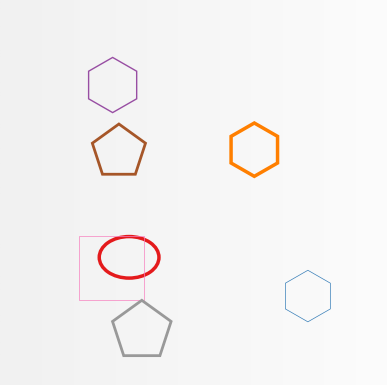[{"shape": "oval", "thickness": 2.5, "radius": 0.39, "center": [0.333, 0.332]}, {"shape": "hexagon", "thickness": 0.5, "radius": 0.33, "center": [0.795, 0.231]}, {"shape": "hexagon", "thickness": 1, "radius": 0.36, "center": [0.291, 0.779]}, {"shape": "hexagon", "thickness": 2.5, "radius": 0.35, "center": [0.656, 0.611]}, {"shape": "pentagon", "thickness": 2, "radius": 0.36, "center": [0.307, 0.606]}, {"shape": "square", "thickness": 0.5, "radius": 0.42, "center": [0.288, 0.304]}, {"shape": "pentagon", "thickness": 2, "radius": 0.4, "center": [0.366, 0.141]}]